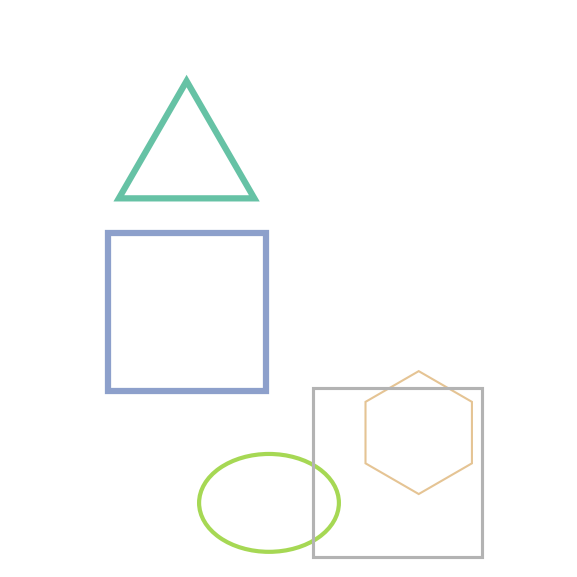[{"shape": "triangle", "thickness": 3, "radius": 0.68, "center": [0.323, 0.723]}, {"shape": "square", "thickness": 3, "radius": 0.68, "center": [0.324, 0.459]}, {"shape": "oval", "thickness": 2, "radius": 0.61, "center": [0.466, 0.128]}, {"shape": "hexagon", "thickness": 1, "radius": 0.53, "center": [0.725, 0.25]}, {"shape": "square", "thickness": 1.5, "radius": 0.73, "center": [0.688, 0.181]}]